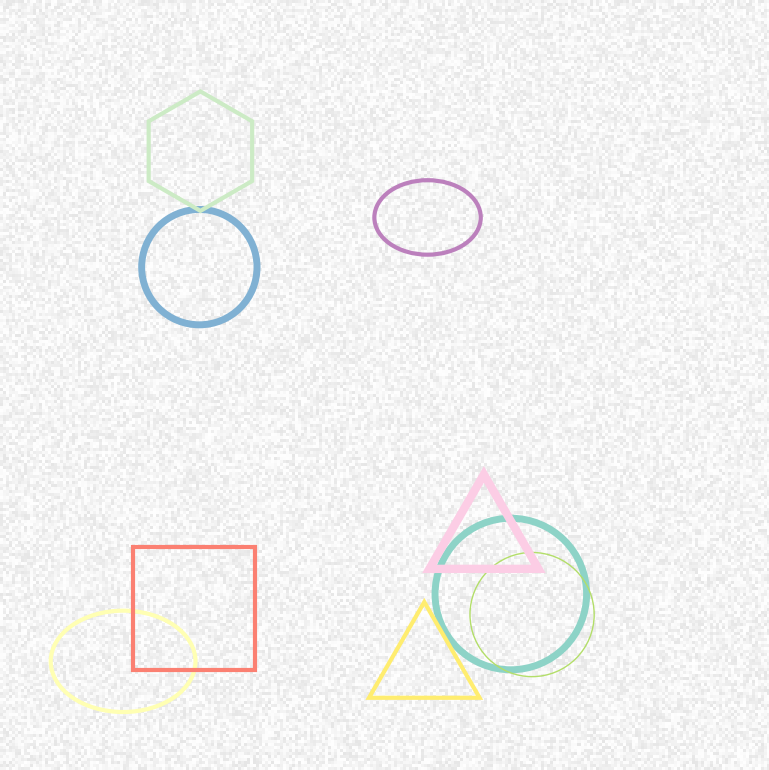[{"shape": "circle", "thickness": 2.5, "radius": 0.49, "center": [0.663, 0.229]}, {"shape": "oval", "thickness": 1.5, "radius": 0.47, "center": [0.16, 0.141]}, {"shape": "square", "thickness": 1.5, "radius": 0.4, "center": [0.252, 0.21]}, {"shape": "circle", "thickness": 2.5, "radius": 0.37, "center": [0.259, 0.653]}, {"shape": "circle", "thickness": 0.5, "radius": 0.4, "center": [0.691, 0.202]}, {"shape": "triangle", "thickness": 3, "radius": 0.41, "center": [0.628, 0.302]}, {"shape": "oval", "thickness": 1.5, "radius": 0.35, "center": [0.555, 0.718]}, {"shape": "hexagon", "thickness": 1.5, "radius": 0.39, "center": [0.26, 0.804]}, {"shape": "triangle", "thickness": 1.5, "radius": 0.41, "center": [0.551, 0.135]}]